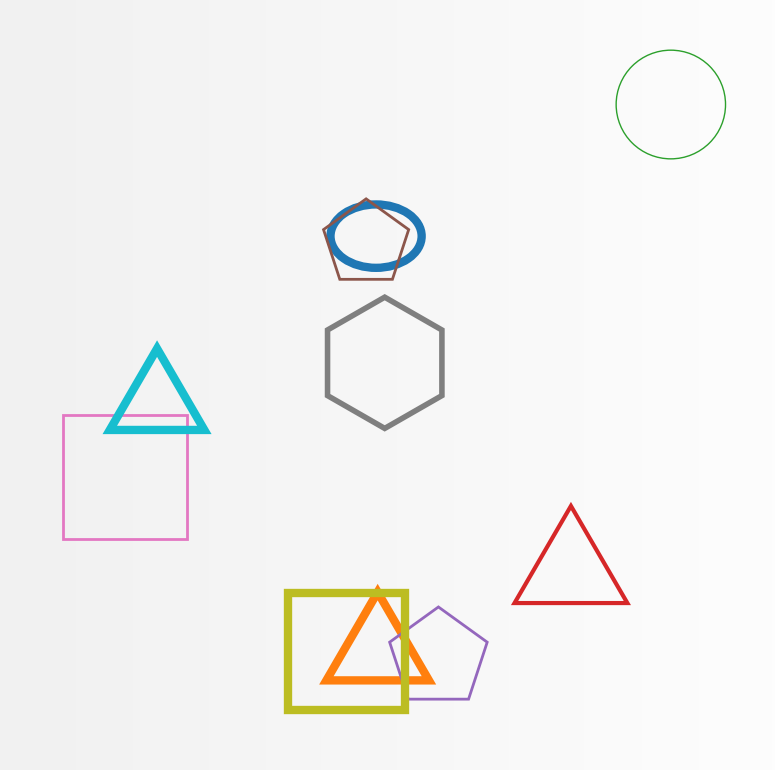[{"shape": "oval", "thickness": 3, "radius": 0.29, "center": [0.485, 0.693]}, {"shape": "triangle", "thickness": 3, "radius": 0.38, "center": [0.487, 0.155]}, {"shape": "circle", "thickness": 0.5, "radius": 0.35, "center": [0.866, 0.864]}, {"shape": "triangle", "thickness": 1.5, "radius": 0.42, "center": [0.737, 0.259]}, {"shape": "pentagon", "thickness": 1, "radius": 0.33, "center": [0.566, 0.146]}, {"shape": "pentagon", "thickness": 1, "radius": 0.29, "center": [0.472, 0.684]}, {"shape": "square", "thickness": 1, "radius": 0.4, "center": [0.161, 0.381]}, {"shape": "hexagon", "thickness": 2, "radius": 0.43, "center": [0.496, 0.529]}, {"shape": "square", "thickness": 3, "radius": 0.38, "center": [0.447, 0.154]}, {"shape": "triangle", "thickness": 3, "radius": 0.35, "center": [0.203, 0.477]}]